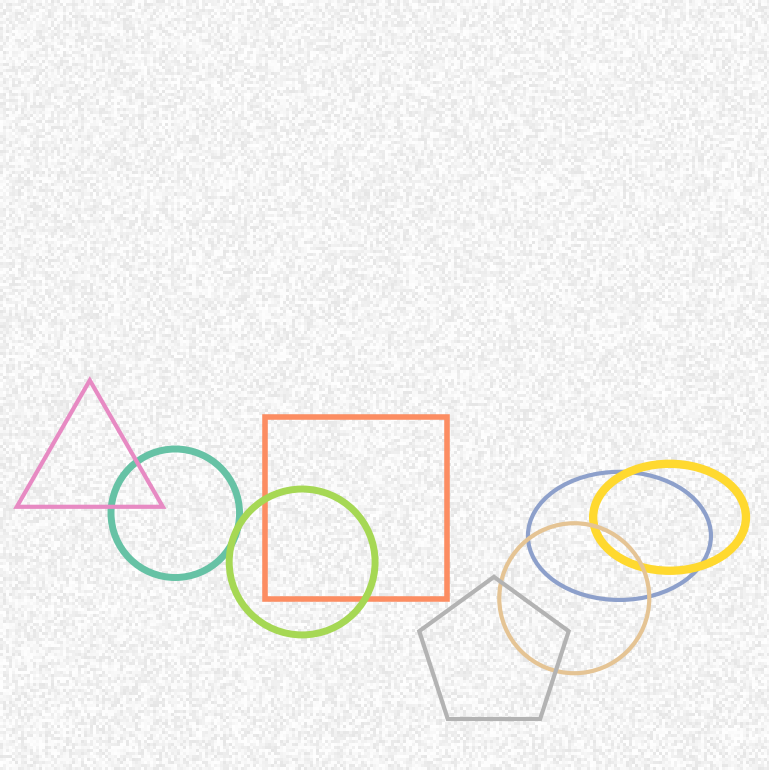[{"shape": "circle", "thickness": 2.5, "radius": 0.42, "center": [0.228, 0.333]}, {"shape": "square", "thickness": 2, "radius": 0.59, "center": [0.462, 0.341]}, {"shape": "oval", "thickness": 1.5, "radius": 0.59, "center": [0.804, 0.304]}, {"shape": "triangle", "thickness": 1.5, "radius": 0.55, "center": [0.117, 0.397]}, {"shape": "circle", "thickness": 2.5, "radius": 0.47, "center": [0.392, 0.27]}, {"shape": "oval", "thickness": 3, "radius": 0.5, "center": [0.87, 0.328]}, {"shape": "circle", "thickness": 1.5, "radius": 0.49, "center": [0.746, 0.223]}, {"shape": "pentagon", "thickness": 1.5, "radius": 0.51, "center": [0.641, 0.149]}]